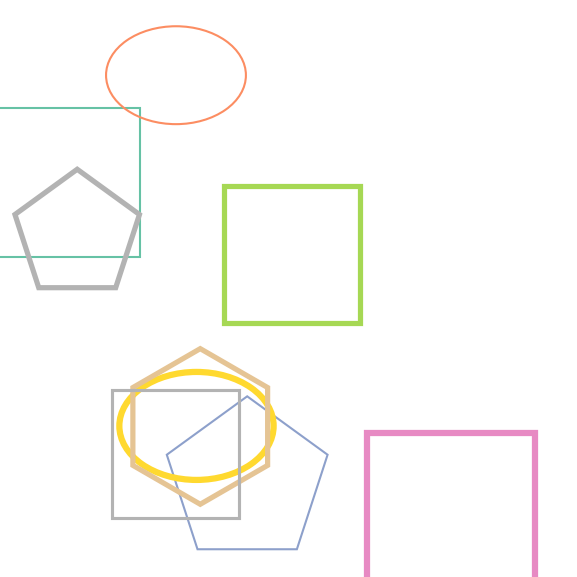[{"shape": "square", "thickness": 1, "radius": 0.64, "center": [0.114, 0.684]}, {"shape": "oval", "thickness": 1, "radius": 0.61, "center": [0.305, 0.869]}, {"shape": "pentagon", "thickness": 1, "radius": 0.73, "center": [0.428, 0.166]}, {"shape": "square", "thickness": 3, "radius": 0.73, "center": [0.78, 0.105]}, {"shape": "square", "thickness": 2.5, "radius": 0.59, "center": [0.506, 0.558]}, {"shape": "oval", "thickness": 3, "radius": 0.67, "center": [0.34, 0.262]}, {"shape": "hexagon", "thickness": 2.5, "radius": 0.67, "center": [0.347, 0.261]}, {"shape": "square", "thickness": 1.5, "radius": 0.55, "center": [0.304, 0.213]}, {"shape": "pentagon", "thickness": 2.5, "radius": 0.57, "center": [0.134, 0.593]}]